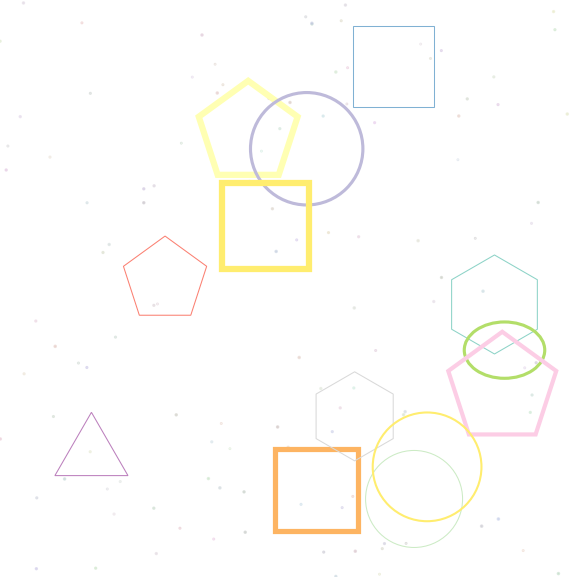[{"shape": "hexagon", "thickness": 0.5, "radius": 0.43, "center": [0.856, 0.472]}, {"shape": "pentagon", "thickness": 3, "radius": 0.45, "center": [0.43, 0.769]}, {"shape": "circle", "thickness": 1.5, "radius": 0.49, "center": [0.531, 0.742]}, {"shape": "pentagon", "thickness": 0.5, "radius": 0.38, "center": [0.286, 0.515]}, {"shape": "square", "thickness": 0.5, "radius": 0.35, "center": [0.681, 0.883]}, {"shape": "square", "thickness": 2.5, "radius": 0.36, "center": [0.548, 0.151]}, {"shape": "oval", "thickness": 1.5, "radius": 0.35, "center": [0.874, 0.393]}, {"shape": "pentagon", "thickness": 2, "radius": 0.49, "center": [0.87, 0.326]}, {"shape": "hexagon", "thickness": 0.5, "radius": 0.39, "center": [0.614, 0.278]}, {"shape": "triangle", "thickness": 0.5, "radius": 0.37, "center": [0.158, 0.212]}, {"shape": "circle", "thickness": 0.5, "radius": 0.42, "center": [0.717, 0.135]}, {"shape": "square", "thickness": 3, "radius": 0.37, "center": [0.46, 0.608]}, {"shape": "circle", "thickness": 1, "radius": 0.47, "center": [0.74, 0.191]}]